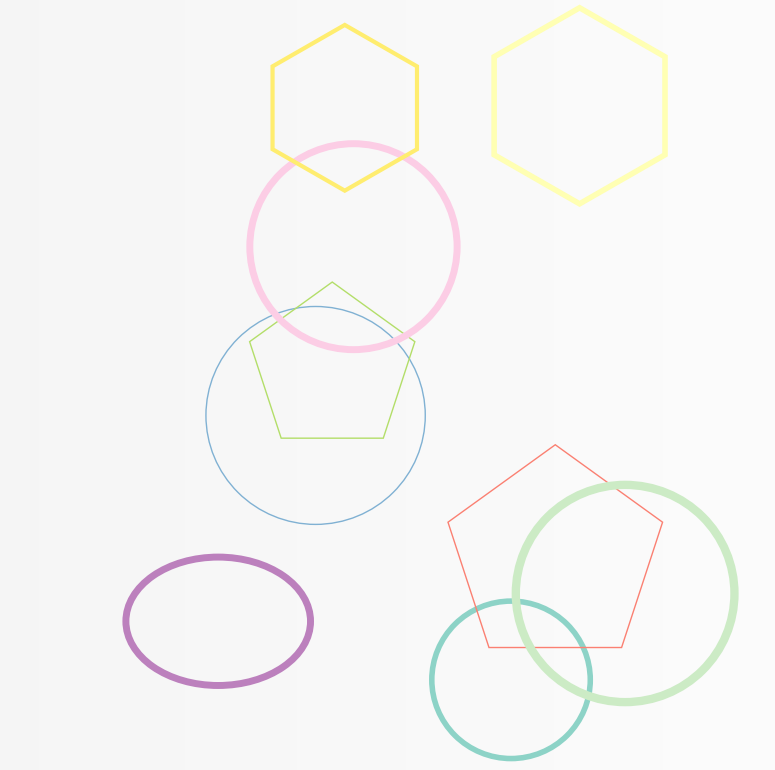[{"shape": "circle", "thickness": 2, "radius": 0.51, "center": [0.659, 0.117]}, {"shape": "hexagon", "thickness": 2, "radius": 0.64, "center": [0.748, 0.863]}, {"shape": "pentagon", "thickness": 0.5, "radius": 0.73, "center": [0.716, 0.277]}, {"shape": "circle", "thickness": 0.5, "radius": 0.71, "center": [0.407, 0.46]}, {"shape": "pentagon", "thickness": 0.5, "radius": 0.56, "center": [0.429, 0.522]}, {"shape": "circle", "thickness": 2.5, "radius": 0.67, "center": [0.456, 0.68]}, {"shape": "oval", "thickness": 2.5, "radius": 0.6, "center": [0.282, 0.193]}, {"shape": "circle", "thickness": 3, "radius": 0.71, "center": [0.807, 0.229]}, {"shape": "hexagon", "thickness": 1.5, "radius": 0.54, "center": [0.445, 0.86]}]